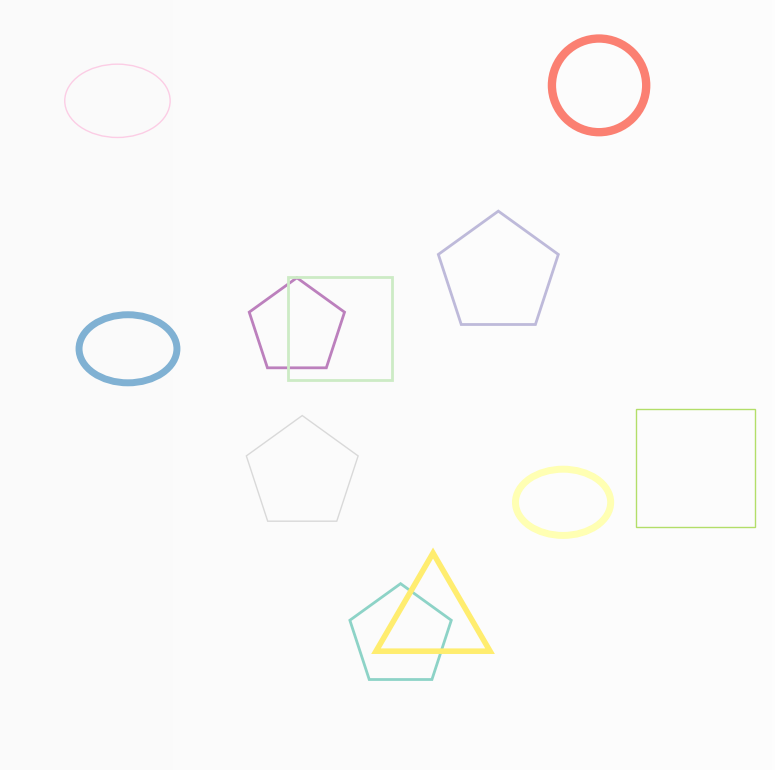[{"shape": "pentagon", "thickness": 1, "radius": 0.34, "center": [0.517, 0.173]}, {"shape": "oval", "thickness": 2.5, "radius": 0.31, "center": [0.727, 0.348]}, {"shape": "pentagon", "thickness": 1, "radius": 0.41, "center": [0.643, 0.644]}, {"shape": "circle", "thickness": 3, "radius": 0.3, "center": [0.773, 0.889]}, {"shape": "oval", "thickness": 2.5, "radius": 0.32, "center": [0.165, 0.547]}, {"shape": "square", "thickness": 0.5, "radius": 0.39, "center": [0.897, 0.392]}, {"shape": "oval", "thickness": 0.5, "radius": 0.34, "center": [0.152, 0.869]}, {"shape": "pentagon", "thickness": 0.5, "radius": 0.38, "center": [0.39, 0.384]}, {"shape": "pentagon", "thickness": 1, "radius": 0.32, "center": [0.383, 0.575]}, {"shape": "square", "thickness": 1, "radius": 0.33, "center": [0.439, 0.574]}, {"shape": "triangle", "thickness": 2, "radius": 0.42, "center": [0.559, 0.197]}]